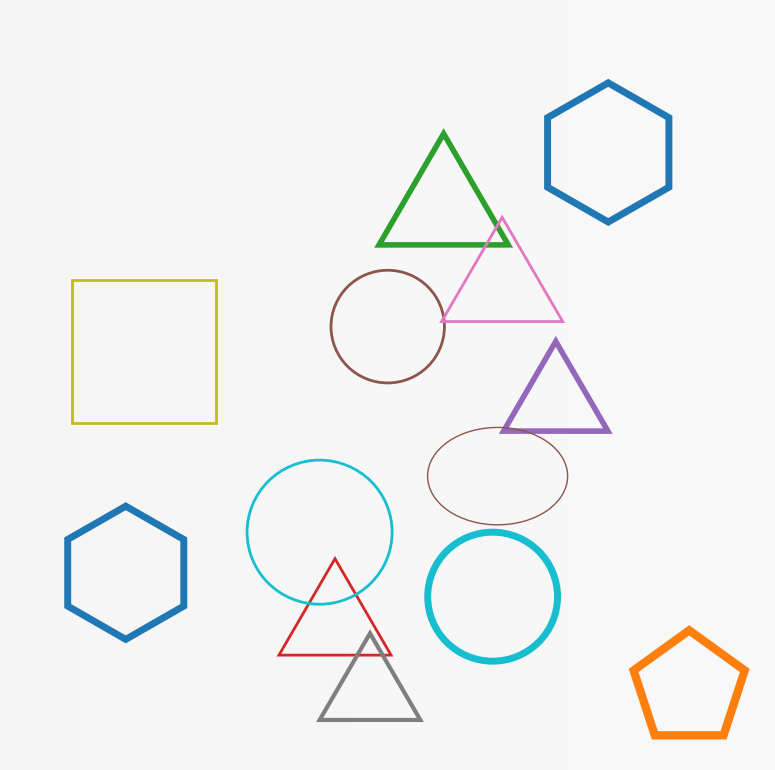[{"shape": "hexagon", "thickness": 2.5, "radius": 0.45, "center": [0.785, 0.802]}, {"shape": "hexagon", "thickness": 2.5, "radius": 0.43, "center": [0.162, 0.256]}, {"shape": "pentagon", "thickness": 3, "radius": 0.38, "center": [0.889, 0.106]}, {"shape": "triangle", "thickness": 2, "radius": 0.48, "center": [0.572, 0.73]}, {"shape": "triangle", "thickness": 1, "radius": 0.42, "center": [0.432, 0.191]}, {"shape": "triangle", "thickness": 2, "radius": 0.39, "center": [0.717, 0.479]}, {"shape": "oval", "thickness": 0.5, "radius": 0.45, "center": [0.642, 0.382]}, {"shape": "circle", "thickness": 1, "radius": 0.37, "center": [0.5, 0.576]}, {"shape": "triangle", "thickness": 1, "radius": 0.45, "center": [0.648, 0.628]}, {"shape": "triangle", "thickness": 1.5, "radius": 0.37, "center": [0.477, 0.102]}, {"shape": "square", "thickness": 1, "radius": 0.46, "center": [0.186, 0.543]}, {"shape": "circle", "thickness": 2.5, "radius": 0.42, "center": [0.636, 0.225]}, {"shape": "circle", "thickness": 1, "radius": 0.47, "center": [0.412, 0.309]}]